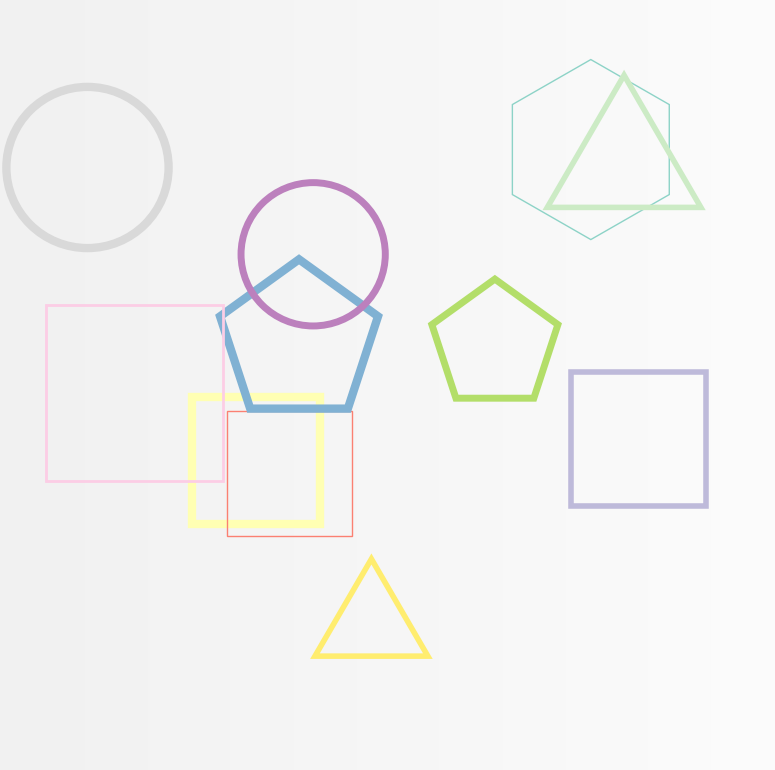[{"shape": "hexagon", "thickness": 0.5, "radius": 0.58, "center": [0.762, 0.806]}, {"shape": "square", "thickness": 3, "radius": 0.41, "center": [0.331, 0.402]}, {"shape": "square", "thickness": 2, "radius": 0.43, "center": [0.824, 0.43]}, {"shape": "square", "thickness": 0.5, "radius": 0.4, "center": [0.374, 0.385]}, {"shape": "pentagon", "thickness": 3, "radius": 0.54, "center": [0.386, 0.556]}, {"shape": "pentagon", "thickness": 2.5, "radius": 0.43, "center": [0.639, 0.552]}, {"shape": "square", "thickness": 1, "radius": 0.57, "center": [0.174, 0.49]}, {"shape": "circle", "thickness": 3, "radius": 0.52, "center": [0.113, 0.782]}, {"shape": "circle", "thickness": 2.5, "radius": 0.47, "center": [0.404, 0.67]}, {"shape": "triangle", "thickness": 2, "radius": 0.57, "center": [0.805, 0.788]}, {"shape": "triangle", "thickness": 2, "radius": 0.42, "center": [0.479, 0.19]}]